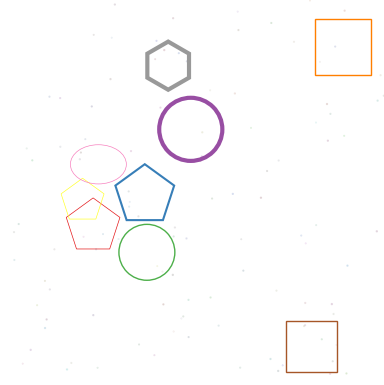[{"shape": "pentagon", "thickness": 0.5, "radius": 0.37, "center": [0.242, 0.413]}, {"shape": "pentagon", "thickness": 1.5, "radius": 0.4, "center": [0.376, 0.493]}, {"shape": "circle", "thickness": 1, "radius": 0.36, "center": [0.382, 0.345]}, {"shape": "circle", "thickness": 3, "radius": 0.41, "center": [0.496, 0.664]}, {"shape": "square", "thickness": 1, "radius": 0.36, "center": [0.892, 0.877]}, {"shape": "pentagon", "thickness": 0.5, "radius": 0.29, "center": [0.214, 0.478]}, {"shape": "square", "thickness": 1, "radius": 0.33, "center": [0.809, 0.101]}, {"shape": "oval", "thickness": 0.5, "radius": 0.36, "center": [0.255, 0.573]}, {"shape": "hexagon", "thickness": 3, "radius": 0.31, "center": [0.437, 0.829]}]